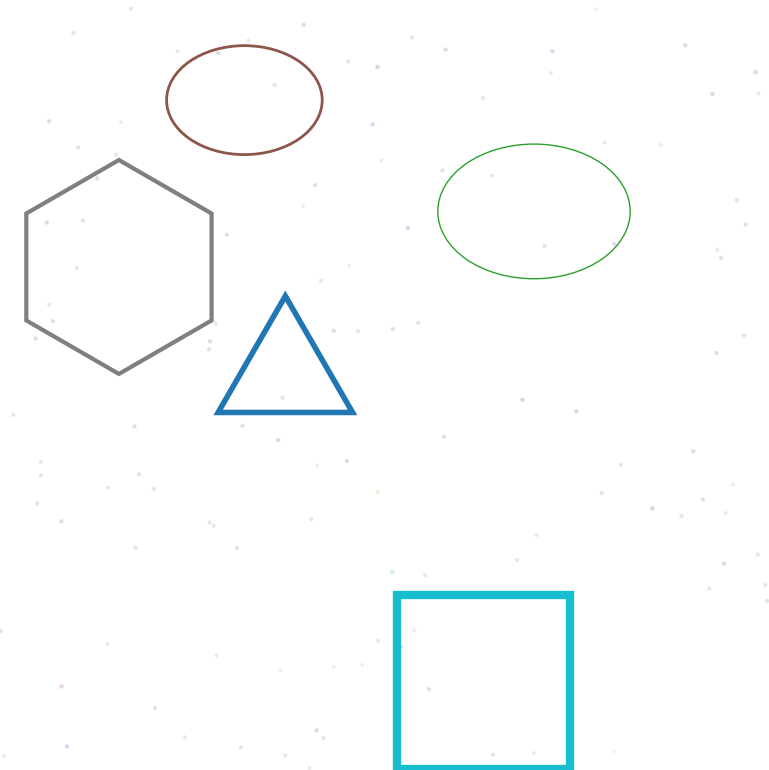[{"shape": "triangle", "thickness": 2, "radius": 0.5, "center": [0.371, 0.515]}, {"shape": "oval", "thickness": 0.5, "radius": 0.62, "center": [0.693, 0.725]}, {"shape": "oval", "thickness": 1, "radius": 0.51, "center": [0.317, 0.87]}, {"shape": "hexagon", "thickness": 1.5, "radius": 0.69, "center": [0.154, 0.653]}, {"shape": "square", "thickness": 3, "radius": 0.56, "center": [0.628, 0.114]}]